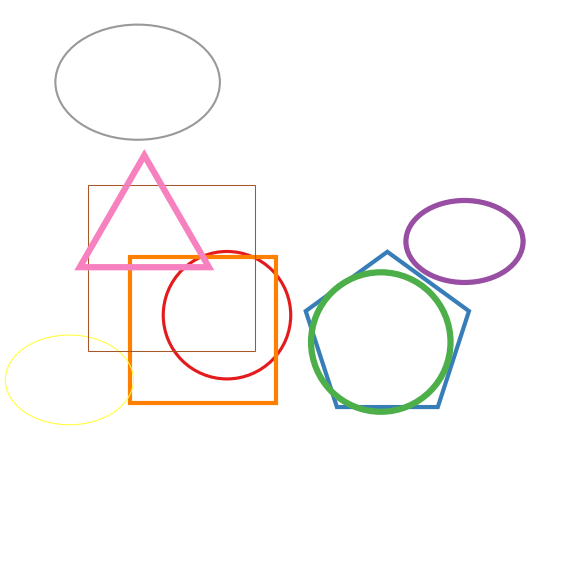[{"shape": "circle", "thickness": 1.5, "radius": 0.55, "center": [0.393, 0.453]}, {"shape": "pentagon", "thickness": 2, "radius": 0.74, "center": [0.671, 0.415]}, {"shape": "circle", "thickness": 3, "radius": 0.6, "center": [0.659, 0.407]}, {"shape": "oval", "thickness": 2.5, "radius": 0.51, "center": [0.804, 0.581]}, {"shape": "square", "thickness": 2, "radius": 0.63, "center": [0.352, 0.428]}, {"shape": "oval", "thickness": 0.5, "radius": 0.55, "center": [0.12, 0.341]}, {"shape": "square", "thickness": 0.5, "radius": 0.72, "center": [0.297, 0.535]}, {"shape": "triangle", "thickness": 3, "radius": 0.65, "center": [0.25, 0.601]}, {"shape": "oval", "thickness": 1, "radius": 0.71, "center": [0.238, 0.857]}]